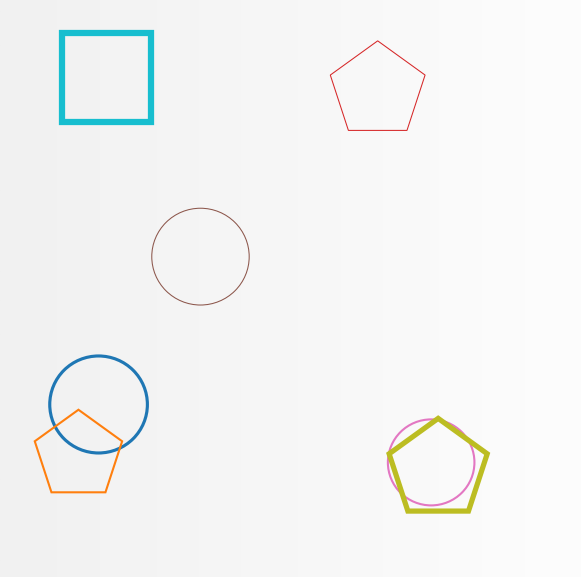[{"shape": "circle", "thickness": 1.5, "radius": 0.42, "center": [0.17, 0.299]}, {"shape": "pentagon", "thickness": 1, "radius": 0.4, "center": [0.135, 0.211]}, {"shape": "pentagon", "thickness": 0.5, "radius": 0.43, "center": [0.65, 0.843]}, {"shape": "circle", "thickness": 0.5, "radius": 0.42, "center": [0.345, 0.555]}, {"shape": "circle", "thickness": 1, "radius": 0.37, "center": [0.742, 0.198]}, {"shape": "pentagon", "thickness": 2.5, "radius": 0.44, "center": [0.754, 0.186]}, {"shape": "square", "thickness": 3, "radius": 0.38, "center": [0.183, 0.865]}]